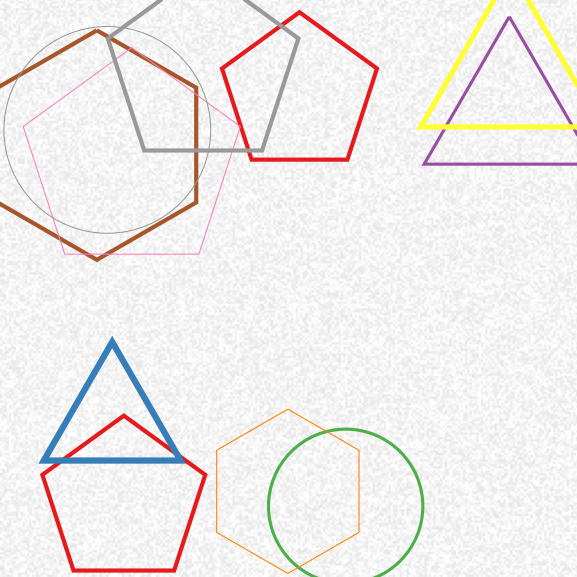[{"shape": "pentagon", "thickness": 2, "radius": 0.71, "center": [0.519, 0.837]}, {"shape": "pentagon", "thickness": 2, "radius": 0.74, "center": [0.214, 0.131]}, {"shape": "triangle", "thickness": 3, "radius": 0.68, "center": [0.194, 0.27]}, {"shape": "circle", "thickness": 1.5, "radius": 0.67, "center": [0.599, 0.122]}, {"shape": "triangle", "thickness": 1.5, "radius": 0.85, "center": [0.882, 0.8]}, {"shape": "hexagon", "thickness": 0.5, "radius": 0.71, "center": [0.498, 0.148]}, {"shape": "triangle", "thickness": 2.5, "radius": 0.9, "center": [0.885, 0.87]}, {"shape": "hexagon", "thickness": 2, "radius": 0.99, "center": [0.168, 0.748]}, {"shape": "pentagon", "thickness": 0.5, "radius": 0.99, "center": [0.228, 0.719]}, {"shape": "circle", "thickness": 0.5, "radius": 0.9, "center": [0.186, 0.774]}, {"shape": "pentagon", "thickness": 2, "radius": 0.87, "center": [0.352, 0.879]}]